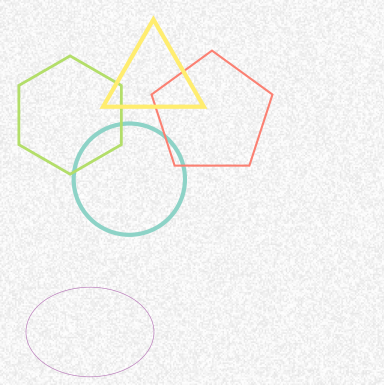[{"shape": "circle", "thickness": 3, "radius": 0.72, "center": [0.336, 0.535]}, {"shape": "pentagon", "thickness": 1.5, "radius": 0.83, "center": [0.551, 0.703]}, {"shape": "hexagon", "thickness": 2, "radius": 0.77, "center": [0.182, 0.701]}, {"shape": "oval", "thickness": 0.5, "radius": 0.83, "center": [0.234, 0.138]}, {"shape": "triangle", "thickness": 3, "radius": 0.76, "center": [0.399, 0.798]}]